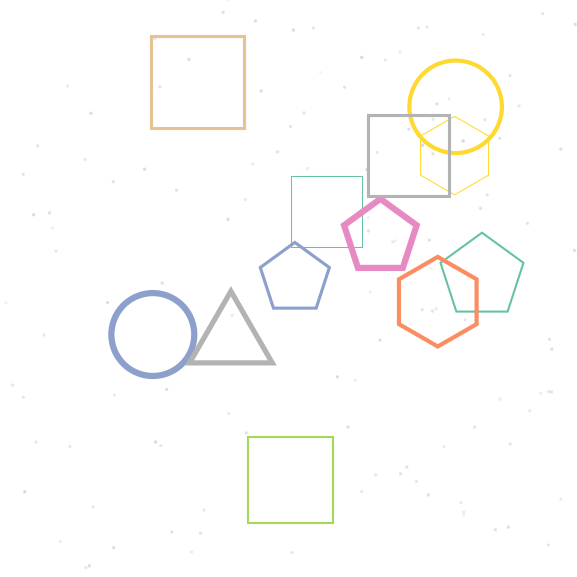[{"shape": "square", "thickness": 0.5, "radius": 0.31, "center": [0.566, 0.633]}, {"shape": "pentagon", "thickness": 1, "radius": 0.38, "center": [0.835, 0.521]}, {"shape": "hexagon", "thickness": 2, "radius": 0.39, "center": [0.758, 0.477]}, {"shape": "pentagon", "thickness": 1.5, "radius": 0.31, "center": [0.511, 0.516]}, {"shape": "circle", "thickness": 3, "radius": 0.36, "center": [0.265, 0.42]}, {"shape": "pentagon", "thickness": 3, "radius": 0.33, "center": [0.659, 0.589]}, {"shape": "square", "thickness": 1, "radius": 0.37, "center": [0.503, 0.168]}, {"shape": "hexagon", "thickness": 0.5, "radius": 0.34, "center": [0.787, 0.73]}, {"shape": "circle", "thickness": 2, "radius": 0.4, "center": [0.789, 0.814]}, {"shape": "square", "thickness": 1.5, "radius": 0.4, "center": [0.342, 0.857]}, {"shape": "square", "thickness": 1.5, "radius": 0.35, "center": [0.708, 0.73]}, {"shape": "triangle", "thickness": 2.5, "radius": 0.41, "center": [0.4, 0.412]}]